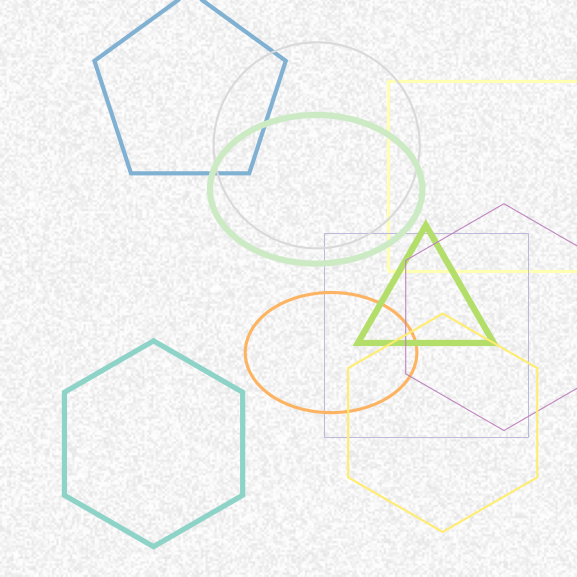[{"shape": "hexagon", "thickness": 2.5, "radius": 0.89, "center": [0.266, 0.231]}, {"shape": "square", "thickness": 1.5, "radius": 0.82, "center": [0.837, 0.694]}, {"shape": "square", "thickness": 0.5, "radius": 0.88, "center": [0.738, 0.419]}, {"shape": "pentagon", "thickness": 2, "radius": 0.87, "center": [0.329, 0.84]}, {"shape": "oval", "thickness": 1.5, "radius": 0.74, "center": [0.573, 0.389]}, {"shape": "triangle", "thickness": 3, "radius": 0.68, "center": [0.737, 0.473]}, {"shape": "circle", "thickness": 1, "radius": 0.89, "center": [0.548, 0.748]}, {"shape": "hexagon", "thickness": 0.5, "radius": 0.98, "center": [0.873, 0.45]}, {"shape": "oval", "thickness": 3, "radius": 0.92, "center": [0.548, 0.671]}, {"shape": "hexagon", "thickness": 1, "radius": 0.95, "center": [0.767, 0.267]}]